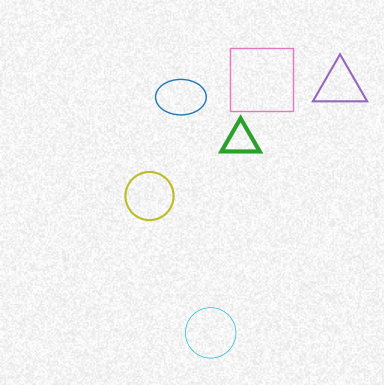[{"shape": "oval", "thickness": 1, "radius": 0.33, "center": [0.47, 0.748]}, {"shape": "triangle", "thickness": 3, "radius": 0.29, "center": [0.625, 0.635]}, {"shape": "triangle", "thickness": 1.5, "radius": 0.41, "center": [0.883, 0.778]}, {"shape": "square", "thickness": 1, "radius": 0.41, "center": [0.679, 0.793]}, {"shape": "circle", "thickness": 1.5, "radius": 0.31, "center": [0.388, 0.491]}, {"shape": "circle", "thickness": 0.5, "radius": 0.33, "center": [0.547, 0.135]}]